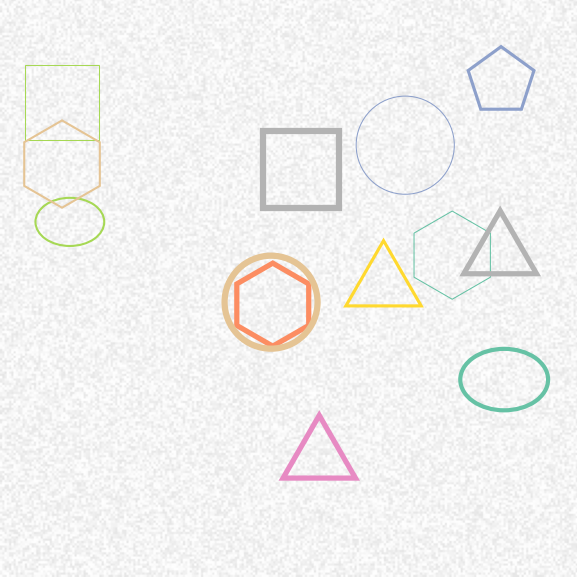[{"shape": "oval", "thickness": 2, "radius": 0.38, "center": [0.873, 0.342]}, {"shape": "hexagon", "thickness": 0.5, "radius": 0.38, "center": [0.783, 0.557]}, {"shape": "hexagon", "thickness": 2.5, "radius": 0.36, "center": [0.472, 0.472]}, {"shape": "circle", "thickness": 0.5, "radius": 0.42, "center": [0.702, 0.748]}, {"shape": "pentagon", "thickness": 1.5, "radius": 0.3, "center": [0.868, 0.858]}, {"shape": "triangle", "thickness": 2.5, "radius": 0.36, "center": [0.553, 0.207]}, {"shape": "square", "thickness": 0.5, "radius": 0.32, "center": [0.107, 0.822]}, {"shape": "oval", "thickness": 1, "radius": 0.3, "center": [0.121, 0.615]}, {"shape": "triangle", "thickness": 1.5, "radius": 0.38, "center": [0.664, 0.507]}, {"shape": "circle", "thickness": 3, "radius": 0.4, "center": [0.469, 0.476]}, {"shape": "hexagon", "thickness": 1, "radius": 0.38, "center": [0.107, 0.715]}, {"shape": "triangle", "thickness": 2.5, "radius": 0.36, "center": [0.866, 0.561]}, {"shape": "square", "thickness": 3, "radius": 0.33, "center": [0.521, 0.706]}]